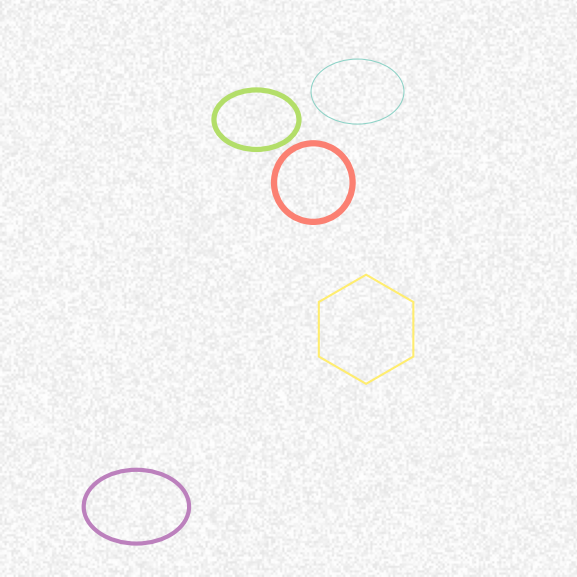[{"shape": "oval", "thickness": 0.5, "radius": 0.4, "center": [0.619, 0.841]}, {"shape": "circle", "thickness": 3, "radius": 0.34, "center": [0.543, 0.683]}, {"shape": "oval", "thickness": 2.5, "radius": 0.37, "center": [0.444, 0.792]}, {"shape": "oval", "thickness": 2, "radius": 0.46, "center": [0.236, 0.122]}, {"shape": "hexagon", "thickness": 1, "radius": 0.47, "center": [0.634, 0.429]}]